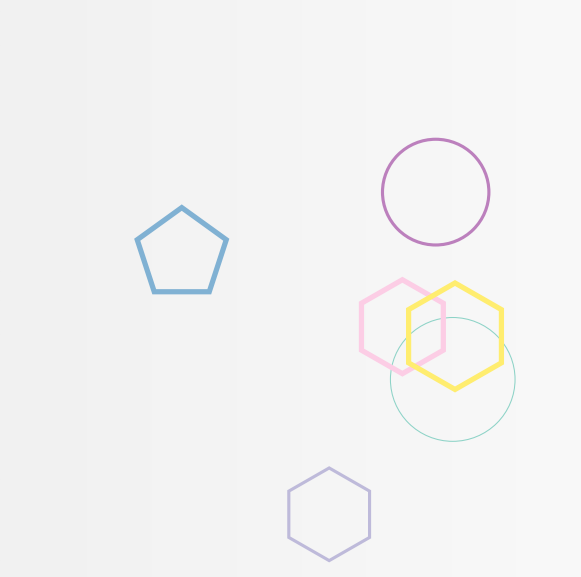[{"shape": "circle", "thickness": 0.5, "radius": 0.54, "center": [0.779, 0.342]}, {"shape": "hexagon", "thickness": 1.5, "radius": 0.4, "center": [0.566, 0.109]}, {"shape": "pentagon", "thickness": 2.5, "radius": 0.4, "center": [0.313, 0.559]}, {"shape": "hexagon", "thickness": 2.5, "radius": 0.41, "center": [0.692, 0.433]}, {"shape": "circle", "thickness": 1.5, "radius": 0.46, "center": [0.75, 0.666]}, {"shape": "hexagon", "thickness": 2.5, "radius": 0.46, "center": [0.783, 0.417]}]